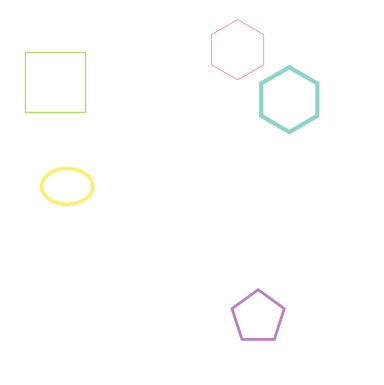[{"shape": "hexagon", "thickness": 3, "radius": 0.42, "center": [0.751, 0.741]}, {"shape": "hexagon", "thickness": 0.5, "radius": 0.39, "center": [0.617, 0.871]}, {"shape": "square", "thickness": 1, "radius": 0.39, "center": [0.143, 0.787]}, {"shape": "pentagon", "thickness": 2, "radius": 0.36, "center": [0.671, 0.176]}, {"shape": "oval", "thickness": 2.5, "radius": 0.33, "center": [0.175, 0.516]}]